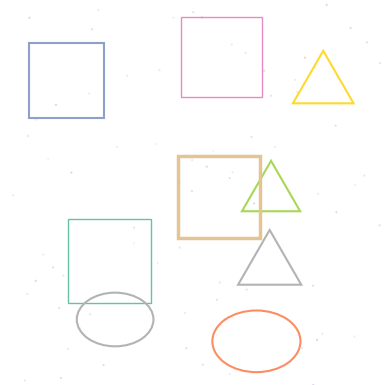[{"shape": "square", "thickness": 1, "radius": 0.54, "center": [0.284, 0.322]}, {"shape": "oval", "thickness": 1.5, "radius": 0.57, "center": [0.666, 0.113]}, {"shape": "square", "thickness": 1.5, "radius": 0.49, "center": [0.172, 0.791]}, {"shape": "square", "thickness": 1, "radius": 0.52, "center": [0.575, 0.852]}, {"shape": "triangle", "thickness": 1.5, "radius": 0.44, "center": [0.704, 0.495]}, {"shape": "triangle", "thickness": 1.5, "radius": 0.45, "center": [0.84, 0.777]}, {"shape": "square", "thickness": 2.5, "radius": 0.53, "center": [0.57, 0.488]}, {"shape": "oval", "thickness": 1.5, "radius": 0.5, "center": [0.299, 0.17]}, {"shape": "triangle", "thickness": 1.5, "radius": 0.47, "center": [0.7, 0.308]}]